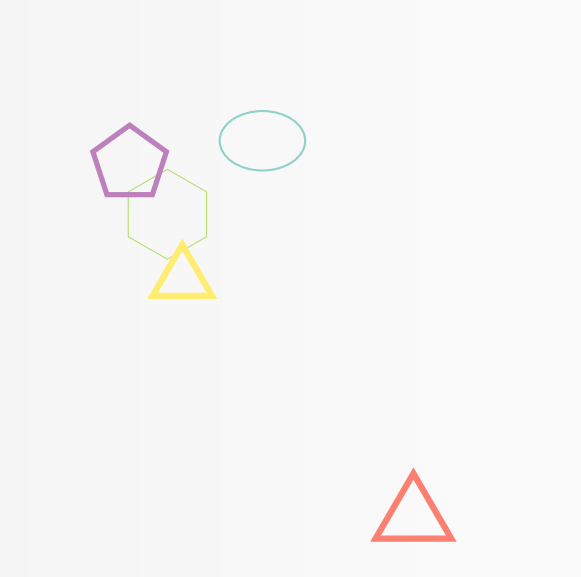[{"shape": "oval", "thickness": 1, "radius": 0.37, "center": [0.451, 0.755]}, {"shape": "triangle", "thickness": 3, "radius": 0.38, "center": [0.711, 0.104]}, {"shape": "hexagon", "thickness": 0.5, "radius": 0.39, "center": [0.288, 0.628]}, {"shape": "pentagon", "thickness": 2.5, "radius": 0.33, "center": [0.223, 0.716]}, {"shape": "triangle", "thickness": 3, "radius": 0.3, "center": [0.314, 0.516]}]